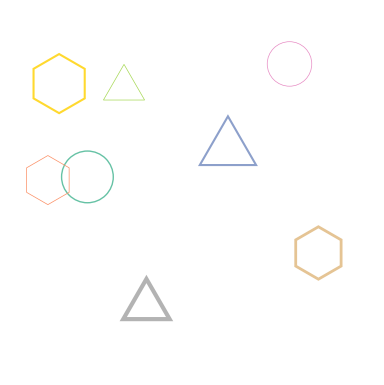[{"shape": "circle", "thickness": 1, "radius": 0.34, "center": [0.227, 0.541]}, {"shape": "hexagon", "thickness": 0.5, "radius": 0.32, "center": [0.124, 0.532]}, {"shape": "triangle", "thickness": 1.5, "radius": 0.42, "center": [0.592, 0.614]}, {"shape": "circle", "thickness": 0.5, "radius": 0.29, "center": [0.752, 0.834]}, {"shape": "triangle", "thickness": 0.5, "radius": 0.31, "center": [0.322, 0.771]}, {"shape": "hexagon", "thickness": 1.5, "radius": 0.38, "center": [0.154, 0.783]}, {"shape": "hexagon", "thickness": 2, "radius": 0.34, "center": [0.827, 0.343]}, {"shape": "triangle", "thickness": 3, "radius": 0.35, "center": [0.38, 0.206]}]